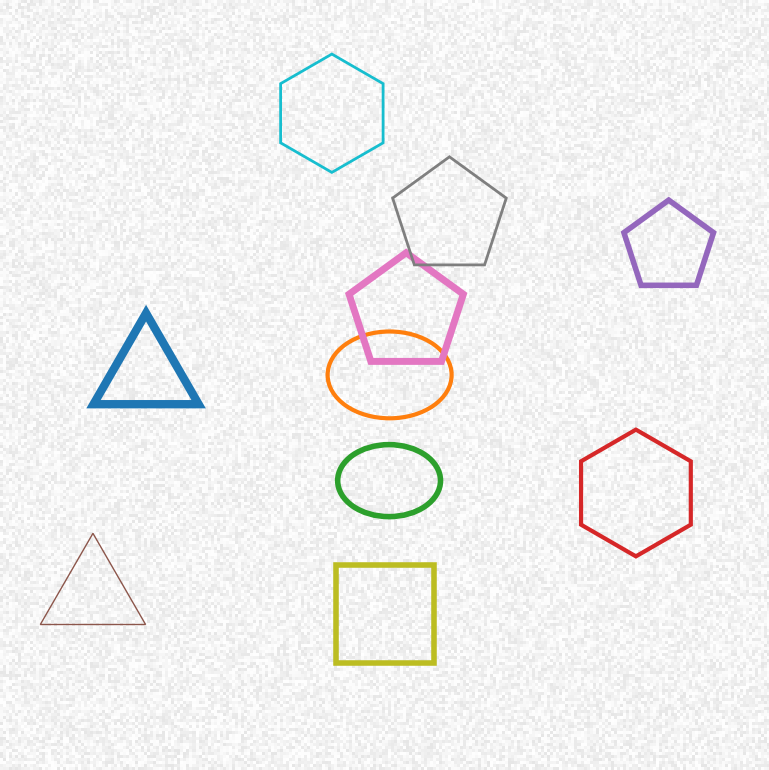[{"shape": "triangle", "thickness": 3, "radius": 0.39, "center": [0.19, 0.514]}, {"shape": "oval", "thickness": 1.5, "radius": 0.4, "center": [0.506, 0.513]}, {"shape": "oval", "thickness": 2, "radius": 0.33, "center": [0.505, 0.376]}, {"shape": "hexagon", "thickness": 1.5, "radius": 0.41, "center": [0.826, 0.36]}, {"shape": "pentagon", "thickness": 2, "radius": 0.31, "center": [0.868, 0.679]}, {"shape": "triangle", "thickness": 0.5, "radius": 0.39, "center": [0.121, 0.228]}, {"shape": "pentagon", "thickness": 2.5, "radius": 0.39, "center": [0.528, 0.594]}, {"shape": "pentagon", "thickness": 1, "radius": 0.39, "center": [0.584, 0.719]}, {"shape": "square", "thickness": 2, "radius": 0.32, "center": [0.5, 0.203]}, {"shape": "hexagon", "thickness": 1, "radius": 0.38, "center": [0.431, 0.853]}]